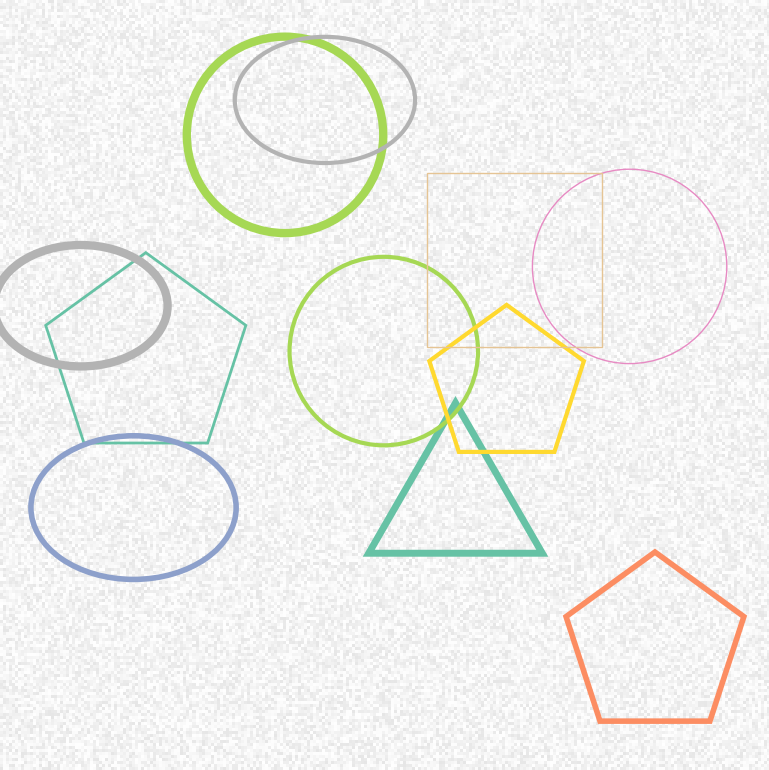[{"shape": "triangle", "thickness": 2.5, "radius": 0.65, "center": [0.592, 0.347]}, {"shape": "pentagon", "thickness": 1, "radius": 0.68, "center": [0.189, 0.535]}, {"shape": "pentagon", "thickness": 2, "radius": 0.61, "center": [0.851, 0.162]}, {"shape": "oval", "thickness": 2, "radius": 0.67, "center": [0.173, 0.341]}, {"shape": "circle", "thickness": 0.5, "radius": 0.63, "center": [0.818, 0.654]}, {"shape": "circle", "thickness": 3, "radius": 0.64, "center": [0.37, 0.825]}, {"shape": "circle", "thickness": 1.5, "radius": 0.61, "center": [0.498, 0.544]}, {"shape": "pentagon", "thickness": 1.5, "radius": 0.53, "center": [0.658, 0.499]}, {"shape": "square", "thickness": 0.5, "radius": 0.57, "center": [0.668, 0.662]}, {"shape": "oval", "thickness": 3, "radius": 0.56, "center": [0.105, 0.603]}, {"shape": "oval", "thickness": 1.5, "radius": 0.59, "center": [0.422, 0.87]}]